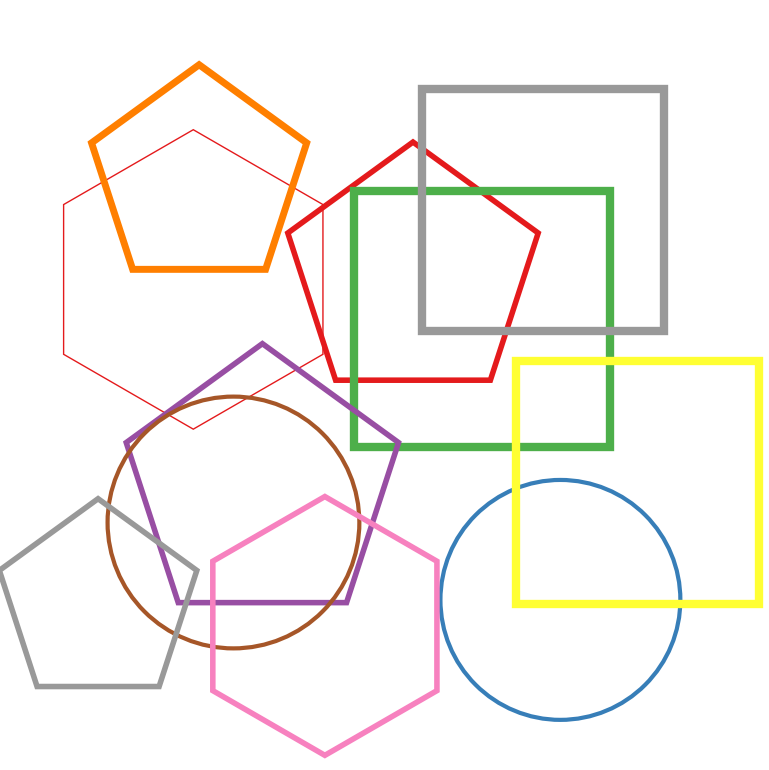[{"shape": "pentagon", "thickness": 2, "radius": 0.85, "center": [0.536, 0.645]}, {"shape": "hexagon", "thickness": 0.5, "radius": 0.97, "center": [0.251, 0.637]}, {"shape": "circle", "thickness": 1.5, "radius": 0.78, "center": [0.728, 0.221]}, {"shape": "square", "thickness": 3, "radius": 0.83, "center": [0.626, 0.586]}, {"shape": "pentagon", "thickness": 2, "radius": 0.93, "center": [0.341, 0.368]}, {"shape": "pentagon", "thickness": 2.5, "radius": 0.73, "center": [0.259, 0.769]}, {"shape": "square", "thickness": 3, "radius": 0.79, "center": [0.828, 0.374]}, {"shape": "circle", "thickness": 1.5, "radius": 0.82, "center": [0.303, 0.321]}, {"shape": "hexagon", "thickness": 2, "radius": 0.84, "center": [0.422, 0.187]}, {"shape": "square", "thickness": 3, "radius": 0.79, "center": [0.705, 0.727]}, {"shape": "pentagon", "thickness": 2, "radius": 0.67, "center": [0.127, 0.217]}]